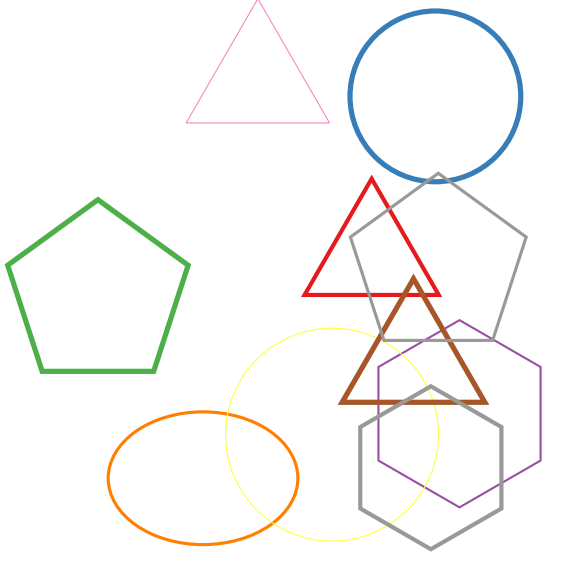[{"shape": "triangle", "thickness": 2, "radius": 0.67, "center": [0.644, 0.555]}, {"shape": "circle", "thickness": 2.5, "radius": 0.74, "center": [0.754, 0.832]}, {"shape": "pentagon", "thickness": 2.5, "radius": 0.82, "center": [0.17, 0.489]}, {"shape": "hexagon", "thickness": 1, "radius": 0.81, "center": [0.796, 0.283]}, {"shape": "oval", "thickness": 1.5, "radius": 0.82, "center": [0.352, 0.171]}, {"shape": "circle", "thickness": 0.5, "radius": 0.92, "center": [0.575, 0.246]}, {"shape": "triangle", "thickness": 2.5, "radius": 0.71, "center": [0.716, 0.374]}, {"shape": "triangle", "thickness": 0.5, "radius": 0.72, "center": [0.447, 0.858]}, {"shape": "pentagon", "thickness": 1.5, "radius": 0.8, "center": [0.759, 0.539]}, {"shape": "hexagon", "thickness": 2, "radius": 0.71, "center": [0.746, 0.189]}]